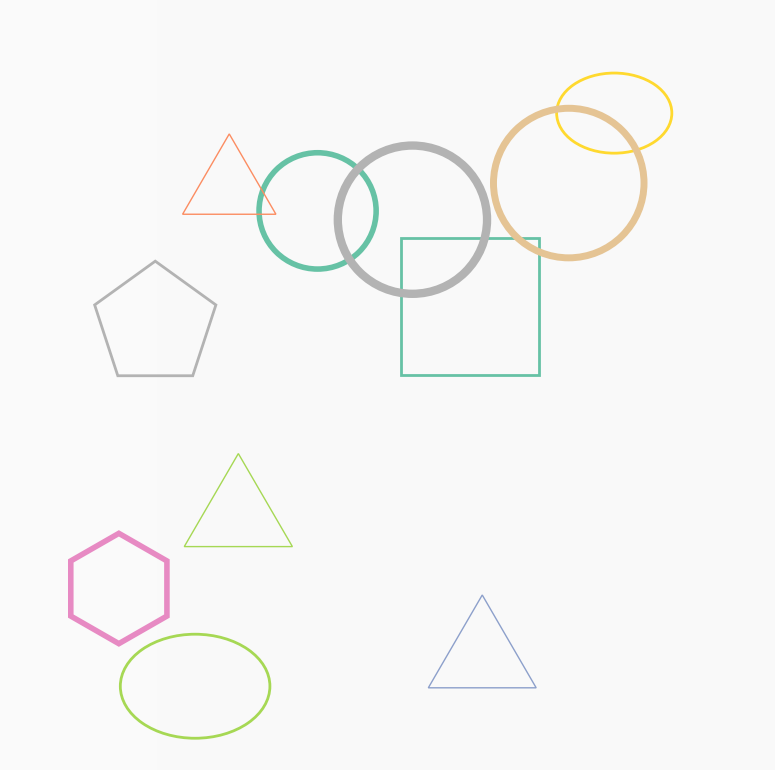[{"shape": "circle", "thickness": 2, "radius": 0.38, "center": [0.41, 0.726]}, {"shape": "square", "thickness": 1, "radius": 0.45, "center": [0.607, 0.602]}, {"shape": "triangle", "thickness": 0.5, "radius": 0.35, "center": [0.296, 0.757]}, {"shape": "triangle", "thickness": 0.5, "radius": 0.4, "center": [0.622, 0.147]}, {"shape": "hexagon", "thickness": 2, "radius": 0.36, "center": [0.153, 0.236]}, {"shape": "triangle", "thickness": 0.5, "radius": 0.4, "center": [0.308, 0.33]}, {"shape": "oval", "thickness": 1, "radius": 0.48, "center": [0.252, 0.109]}, {"shape": "oval", "thickness": 1, "radius": 0.37, "center": [0.793, 0.853]}, {"shape": "circle", "thickness": 2.5, "radius": 0.49, "center": [0.734, 0.762]}, {"shape": "circle", "thickness": 3, "radius": 0.48, "center": [0.532, 0.715]}, {"shape": "pentagon", "thickness": 1, "radius": 0.41, "center": [0.2, 0.579]}]